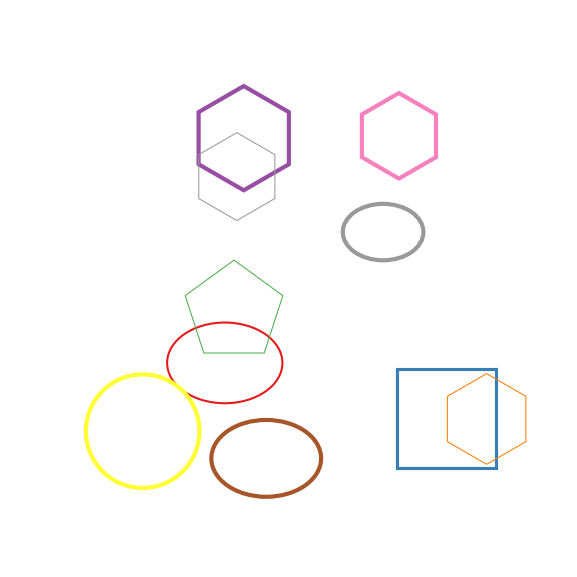[{"shape": "oval", "thickness": 1, "radius": 0.5, "center": [0.389, 0.371]}, {"shape": "square", "thickness": 1.5, "radius": 0.43, "center": [0.773, 0.274]}, {"shape": "pentagon", "thickness": 0.5, "radius": 0.44, "center": [0.405, 0.46]}, {"shape": "hexagon", "thickness": 2, "radius": 0.45, "center": [0.422, 0.76]}, {"shape": "hexagon", "thickness": 0.5, "radius": 0.39, "center": [0.843, 0.274]}, {"shape": "circle", "thickness": 2, "radius": 0.49, "center": [0.247, 0.253]}, {"shape": "oval", "thickness": 2, "radius": 0.48, "center": [0.461, 0.205]}, {"shape": "hexagon", "thickness": 2, "radius": 0.37, "center": [0.691, 0.764]}, {"shape": "oval", "thickness": 2, "radius": 0.35, "center": [0.663, 0.597]}, {"shape": "hexagon", "thickness": 0.5, "radius": 0.38, "center": [0.41, 0.693]}]